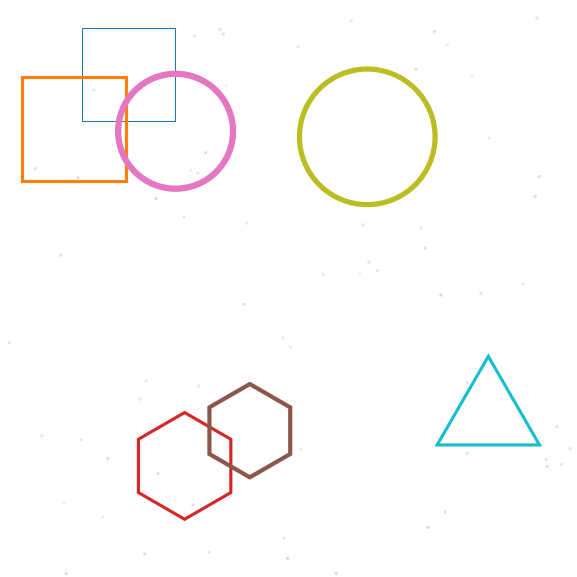[{"shape": "square", "thickness": 0.5, "radius": 0.4, "center": [0.223, 0.869]}, {"shape": "square", "thickness": 1.5, "radius": 0.45, "center": [0.128, 0.776]}, {"shape": "hexagon", "thickness": 1.5, "radius": 0.46, "center": [0.32, 0.192]}, {"shape": "hexagon", "thickness": 2, "radius": 0.4, "center": [0.433, 0.253]}, {"shape": "circle", "thickness": 3, "radius": 0.5, "center": [0.304, 0.772]}, {"shape": "circle", "thickness": 2.5, "radius": 0.59, "center": [0.636, 0.762]}, {"shape": "triangle", "thickness": 1.5, "radius": 0.51, "center": [0.846, 0.28]}]